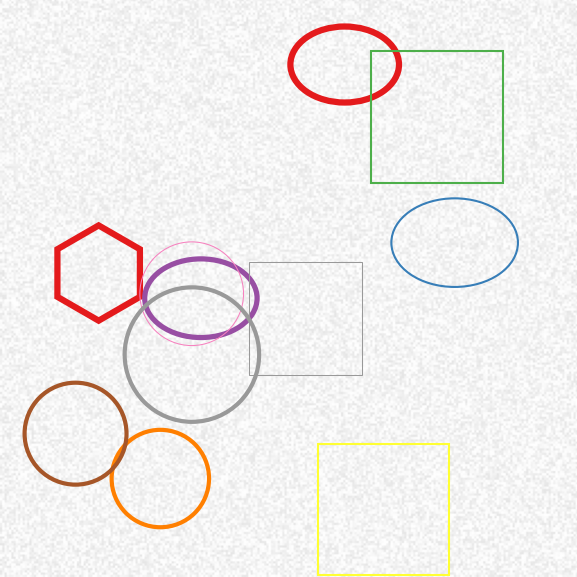[{"shape": "oval", "thickness": 3, "radius": 0.47, "center": [0.597, 0.887]}, {"shape": "hexagon", "thickness": 3, "radius": 0.41, "center": [0.171, 0.526]}, {"shape": "oval", "thickness": 1, "radius": 0.55, "center": [0.787, 0.579]}, {"shape": "square", "thickness": 1, "radius": 0.57, "center": [0.757, 0.797]}, {"shape": "oval", "thickness": 2.5, "radius": 0.49, "center": [0.348, 0.483]}, {"shape": "circle", "thickness": 2, "radius": 0.42, "center": [0.278, 0.171]}, {"shape": "square", "thickness": 1, "radius": 0.57, "center": [0.664, 0.117]}, {"shape": "circle", "thickness": 2, "radius": 0.44, "center": [0.131, 0.248]}, {"shape": "circle", "thickness": 0.5, "radius": 0.45, "center": [0.332, 0.491]}, {"shape": "circle", "thickness": 2, "radius": 0.58, "center": [0.332, 0.385]}, {"shape": "square", "thickness": 0.5, "radius": 0.49, "center": [0.529, 0.448]}]